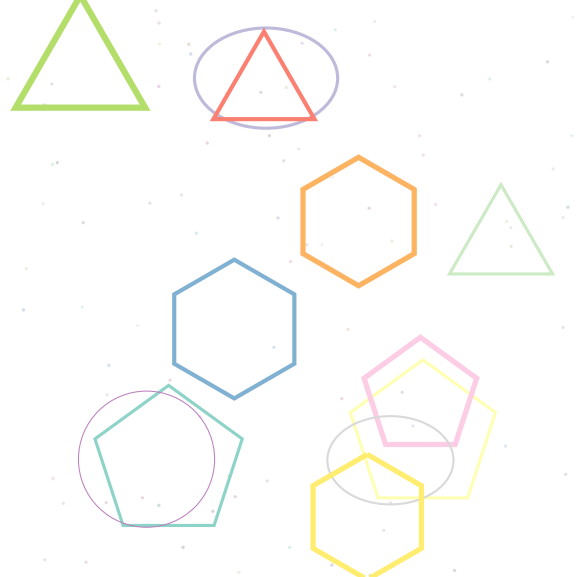[{"shape": "pentagon", "thickness": 1.5, "radius": 0.67, "center": [0.292, 0.198]}, {"shape": "pentagon", "thickness": 1.5, "radius": 0.66, "center": [0.732, 0.244]}, {"shape": "oval", "thickness": 1.5, "radius": 0.62, "center": [0.461, 0.864]}, {"shape": "triangle", "thickness": 2, "radius": 0.51, "center": [0.457, 0.843]}, {"shape": "hexagon", "thickness": 2, "radius": 0.6, "center": [0.406, 0.429]}, {"shape": "hexagon", "thickness": 2.5, "radius": 0.56, "center": [0.621, 0.616]}, {"shape": "triangle", "thickness": 3, "radius": 0.65, "center": [0.139, 0.877]}, {"shape": "pentagon", "thickness": 2.5, "radius": 0.51, "center": [0.728, 0.312]}, {"shape": "oval", "thickness": 1, "radius": 0.55, "center": [0.676, 0.202]}, {"shape": "circle", "thickness": 0.5, "radius": 0.59, "center": [0.254, 0.204]}, {"shape": "triangle", "thickness": 1.5, "radius": 0.52, "center": [0.868, 0.576]}, {"shape": "hexagon", "thickness": 2.5, "radius": 0.54, "center": [0.636, 0.104]}]